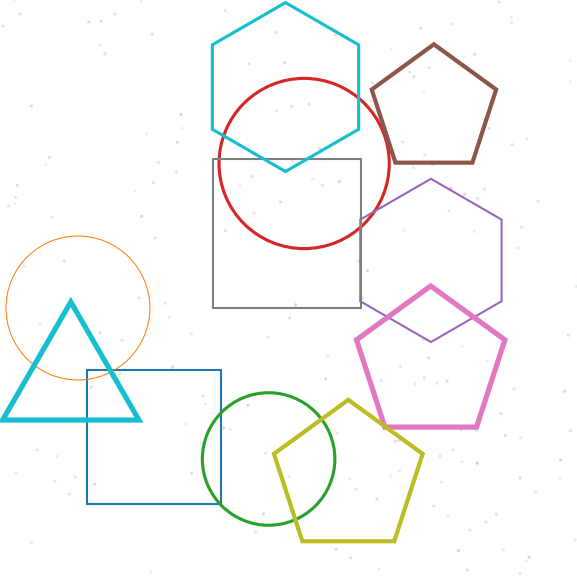[{"shape": "square", "thickness": 1, "radius": 0.58, "center": [0.266, 0.242]}, {"shape": "circle", "thickness": 0.5, "radius": 0.62, "center": [0.135, 0.466]}, {"shape": "circle", "thickness": 1.5, "radius": 0.57, "center": [0.465, 0.204]}, {"shape": "circle", "thickness": 1.5, "radius": 0.74, "center": [0.527, 0.716]}, {"shape": "hexagon", "thickness": 1, "radius": 0.71, "center": [0.746, 0.548]}, {"shape": "pentagon", "thickness": 2, "radius": 0.57, "center": [0.751, 0.809]}, {"shape": "pentagon", "thickness": 2.5, "radius": 0.68, "center": [0.746, 0.369]}, {"shape": "square", "thickness": 1, "radius": 0.64, "center": [0.497, 0.595]}, {"shape": "pentagon", "thickness": 2, "radius": 0.68, "center": [0.603, 0.171]}, {"shape": "triangle", "thickness": 2.5, "radius": 0.68, "center": [0.123, 0.34]}, {"shape": "hexagon", "thickness": 1.5, "radius": 0.73, "center": [0.494, 0.848]}]